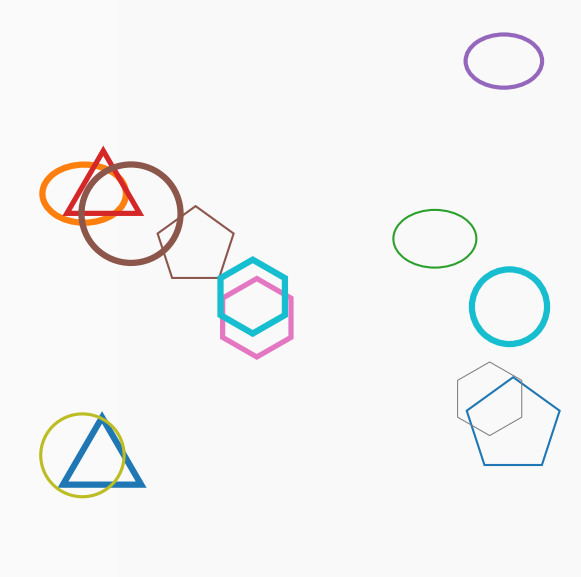[{"shape": "triangle", "thickness": 3, "radius": 0.39, "center": [0.176, 0.199]}, {"shape": "pentagon", "thickness": 1, "radius": 0.42, "center": [0.883, 0.262]}, {"shape": "oval", "thickness": 3, "radius": 0.36, "center": [0.145, 0.664]}, {"shape": "oval", "thickness": 1, "radius": 0.36, "center": [0.748, 0.586]}, {"shape": "triangle", "thickness": 2.5, "radius": 0.36, "center": [0.178, 0.666]}, {"shape": "oval", "thickness": 2, "radius": 0.33, "center": [0.867, 0.893]}, {"shape": "circle", "thickness": 3, "radius": 0.43, "center": [0.225, 0.629]}, {"shape": "pentagon", "thickness": 1, "radius": 0.34, "center": [0.337, 0.573]}, {"shape": "hexagon", "thickness": 2.5, "radius": 0.34, "center": [0.442, 0.449]}, {"shape": "hexagon", "thickness": 0.5, "radius": 0.32, "center": [0.842, 0.309]}, {"shape": "circle", "thickness": 1.5, "radius": 0.36, "center": [0.142, 0.211]}, {"shape": "circle", "thickness": 3, "radius": 0.32, "center": [0.877, 0.468]}, {"shape": "hexagon", "thickness": 3, "radius": 0.32, "center": [0.435, 0.486]}]